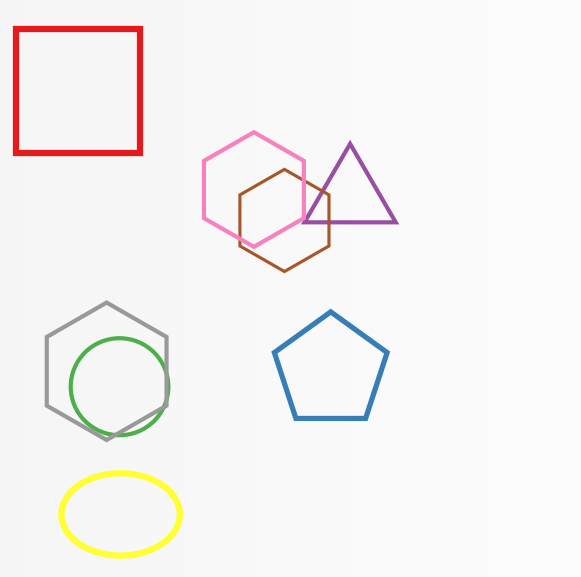[{"shape": "square", "thickness": 3, "radius": 0.53, "center": [0.134, 0.842]}, {"shape": "pentagon", "thickness": 2.5, "radius": 0.51, "center": [0.569, 0.357]}, {"shape": "circle", "thickness": 2, "radius": 0.42, "center": [0.206, 0.329]}, {"shape": "triangle", "thickness": 2, "radius": 0.45, "center": [0.602, 0.659]}, {"shape": "oval", "thickness": 3, "radius": 0.51, "center": [0.208, 0.108]}, {"shape": "hexagon", "thickness": 1.5, "radius": 0.44, "center": [0.489, 0.617]}, {"shape": "hexagon", "thickness": 2, "radius": 0.5, "center": [0.437, 0.671]}, {"shape": "hexagon", "thickness": 2, "radius": 0.59, "center": [0.183, 0.356]}]